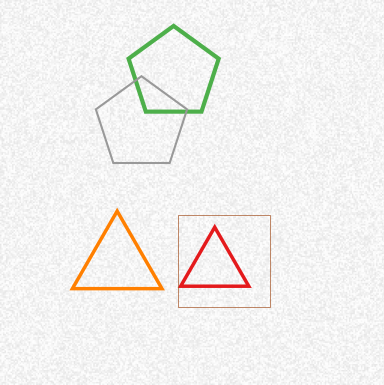[{"shape": "triangle", "thickness": 2.5, "radius": 0.51, "center": [0.558, 0.308]}, {"shape": "pentagon", "thickness": 3, "radius": 0.62, "center": [0.451, 0.81]}, {"shape": "triangle", "thickness": 2.5, "radius": 0.67, "center": [0.304, 0.317]}, {"shape": "square", "thickness": 0.5, "radius": 0.6, "center": [0.581, 0.322]}, {"shape": "pentagon", "thickness": 1.5, "radius": 0.62, "center": [0.367, 0.677]}]